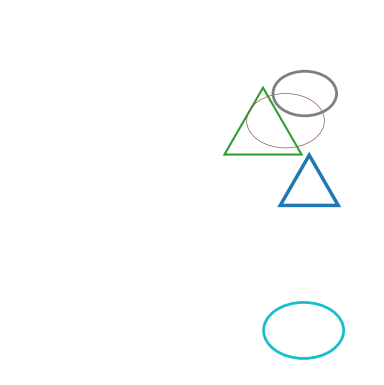[{"shape": "triangle", "thickness": 2.5, "radius": 0.44, "center": [0.803, 0.51]}, {"shape": "triangle", "thickness": 1.5, "radius": 0.58, "center": [0.683, 0.656]}, {"shape": "oval", "thickness": 0.5, "radius": 0.5, "center": [0.742, 0.686]}, {"shape": "oval", "thickness": 2, "radius": 0.41, "center": [0.792, 0.757]}, {"shape": "oval", "thickness": 2, "radius": 0.52, "center": [0.789, 0.142]}]